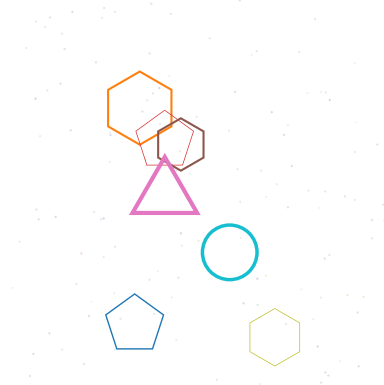[{"shape": "pentagon", "thickness": 1, "radius": 0.39, "center": [0.35, 0.158]}, {"shape": "hexagon", "thickness": 1.5, "radius": 0.47, "center": [0.363, 0.719]}, {"shape": "pentagon", "thickness": 0.5, "radius": 0.39, "center": [0.428, 0.635]}, {"shape": "hexagon", "thickness": 1.5, "radius": 0.34, "center": [0.47, 0.625]}, {"shape": "triangle", "thickness": 3, "radius": 0.48, "center": [0.428, 0.495]}, {"shape": "hexagon", "thickness": 0.5, "radius": 0.37, "center": [0.714, 0.124]}, {"shape": "circle", "thickness": 2.5, "radius": 0.35, "center": [0.597, 0.345]}]